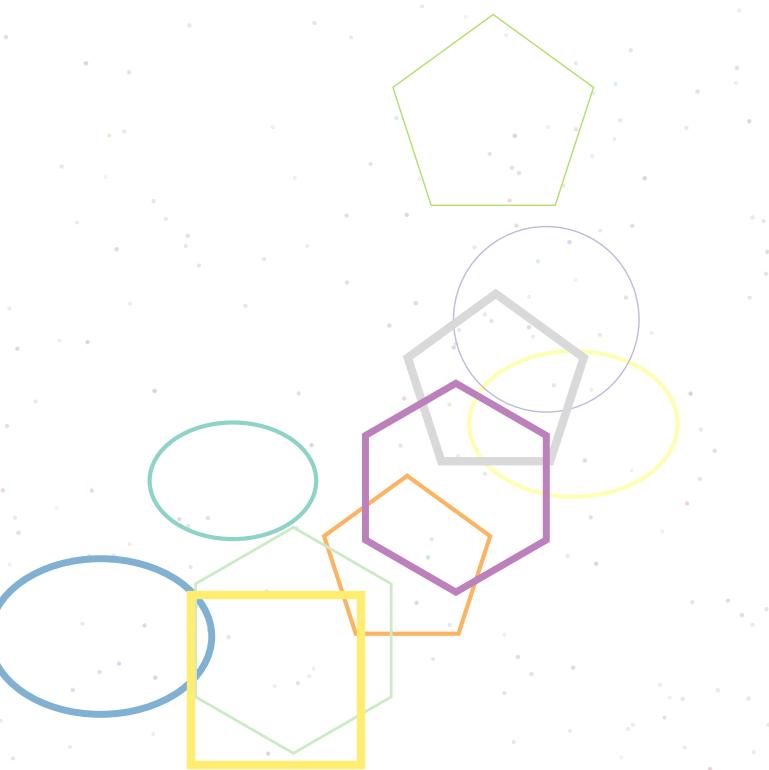[{"shape": "oval", "thickness": 1.5, "radius": 0.54, "center": [0.302, 0.376]}, {"shape": "oval", "thickness": 1.5, "radius": 0.68, "center": [0.745, 0.449]}, {"shape": "circle", "thickness": 0.5, "radius": 0.6, "center": [0.709, 0.585]}, {"shape": "oval", "thickness": 2.5, "radius": 0.72, "center": [0.131, 0.173]}, {"shape": "pentagon", "thickness": 1.5, "radius": 0.57, "center": [0.529, 0.269]}, {"shape": "pentagon", "thickness": 0.5, "radius": 0.68, "center": [0.641, 0.844]}, {"shape": "pentagon", "thickness": 3, "radius": 0.6, "center": [0.644, 0.498]}, {"shape": "hexagon", "thickness": 2.5, "radius": 0.68, "center": [0.592, 0.367]}, {"shape": "hexagon", "thickness": 1, "radius": 0.73, "center": [0.381, 0.168]}, {"shape": "square", "thickness": 3, "radius": 0.55, "center": [0.358, 0.117]}]